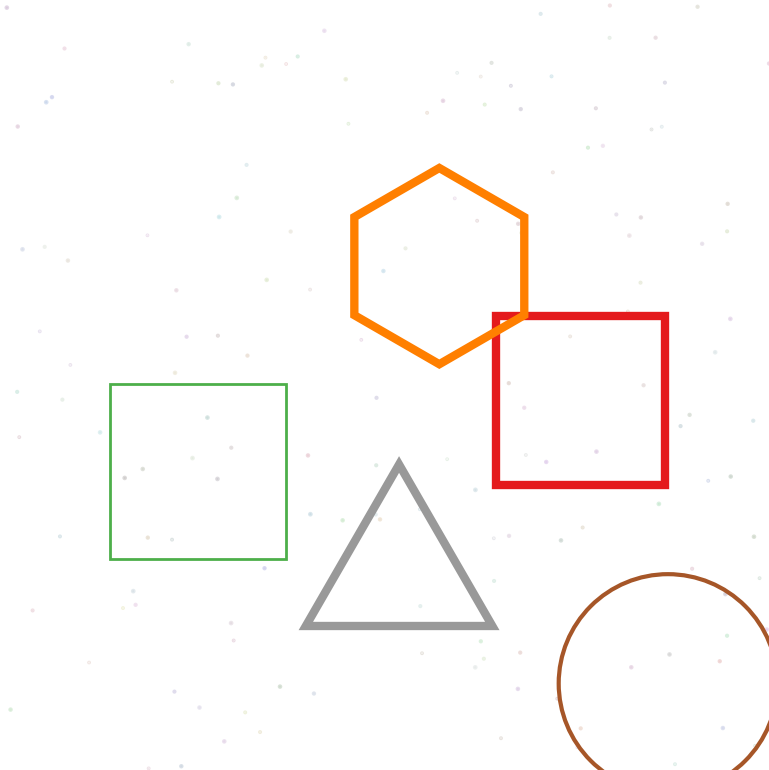[{"shape": "square", "thickness": 3, "radius": 0.55, "center": [0.754, 0.48]}, {"shape": "square", "thickness": 1, "radius": 0.57, "center": [0.257, 0.388]}, {"shape": "hexagon", "thickness": 3, "radius": 0.64, "center": [0.571, 0.654]}, {"shape": "circle", "thickness": 1.5, "radius": 0.71, "center": [0.868, 0.112]}, {"shape": "triangle", "thickness": 3, "radius": 0.7, "center": [0.518, 0.257]}]